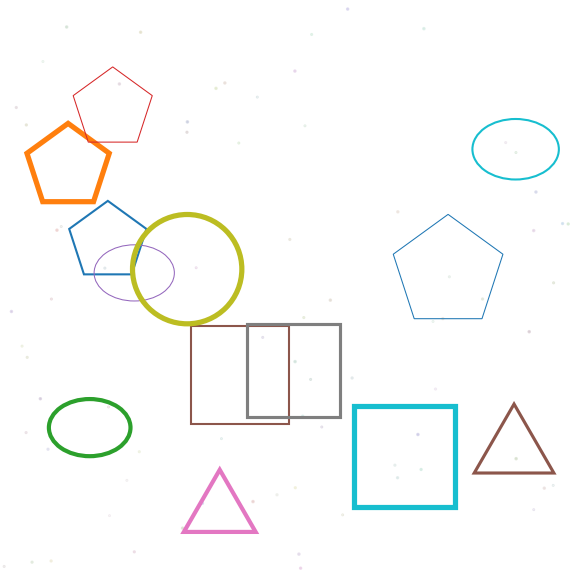[{"shape": "pentagon", "thickness": 1, "radius": 0.35, "center": [0.187, 0.581]}, {"shape": "pentagon", "thickness": 0.5, "radius": 0.5, "center": [0.776, 0.528]}, {"shape": "pentagon", "thickness": 2.5, "radius": 0.37, "center": [0.118, 0.711]}, {"shape": "oval", "thickness": 2, "radius": 0.35, "center": [0.155, 0.259]}, {"shape": "pentagon", "thickness": 0.5, "radius": 0.36, "center": [0.195, 0.811]}, {"shape": "oval", "thickness": 0.5, "radius": 0.35, "center": [0.232, 0.527]}, {"shape": "triangle", "thickness": 1.5, "radius": 0.4, "center": [0.89, 0.22]}, {"shape": "square", "thickness": 1, "radius": 0.42, "center": [0.415, 0.35]}, {"shape": "triangle", "thickness": 2, "radius": 0.36, "center": [0.381, 0.114]}, {"shape": "square", "thickness": 1.5, "radius": 0.4, "center": [0.508, 0.358]}, {"shape": "circle", "thickness": 2.5, "radius": 0.47, "center": [0.324, 0.533]}, {"shape": "oval", "thickness": 1, "radius": 0.37, "center": [0.893, 0.741]}, {"shape": "square", "thickness": 2.5, "radius": 0.44, "center": [0.701, 0.209]}]